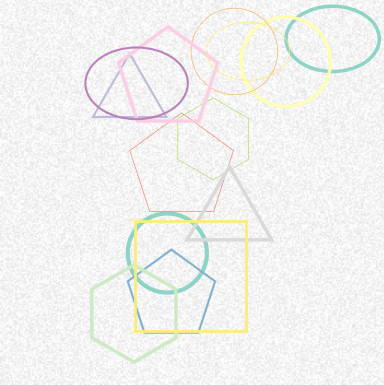[{"shape": "circle", "thickness": 3, "radius": 0.51, "center": [0.435, 0.343]}, {"shape": "oval", "thickness": 2.5, "radius": 0.61, "center": [0.864, 0.899]}, {"shape": "circle", "thickness": 2.5, "radius": 0.58, "center": [0.743, 0.84]}, {"shape": "triangle", "thickness": 1.5, "radius": 0.55, "center": [0.337, 0.751]}, {"shape": "pentagon", "thickness": 0.5, "radius": 0.71, "center": [0.472, 0.565]}, {"shape": "pentagon", "thickness": 1.5, "radius": 0.6, "center": [0.445, 0.232]}, {"shape": "circle", "thickness": 0.5, "radius": 0.56, "center": [0.609, 0.866]}, {"shape": "hexagon", "thickness": 0.5, "radius": 0.53, "center": [0.554, 0.639]}, {"shape": "pentagon", "thickness": 2.5, "radius": 0.68, "center": [0.436, 0.795]}, {"shape": "triangle", "thickness": 2.5, "radius": 0.63, "center": [0.596, 0.441]}, {"shape": "oval", "thickness": 1.5, "radius": 0.67, "center": [0.355, 0.784]}, {"shape": "hexagon", "thickness": 2.5, "radius": 0.63, "center": [0.348, 0.186]}, {"shape": "square", "thickness": 2, "radius": 0.72, "center": [0.494, 0.283]}, {"shape": "oval", "thickness": 0.5, "radius": 0.54, "center": [0.644, 0.867]}]